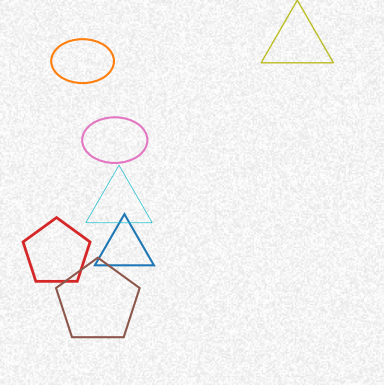[{"shape": "triangle", "thickness": 1.5, "radius": 0.44, "center": [0.323, 0.355]}, {"shape": "oval", "thickness": 1.5, "radius": 0.41, "center": [0.215, 0.841]}, {"shape": "pentagon", "thickness": 2, "radius": 0.46, "center": [0.147, 0.343]}, {"shape": "pentagon", "thickness": 1.5, "radius": 0.57, "center": [0.254, 0.217]}, {"shape": "oval", "thickness": 1.5, "radius": 0.42, "center": [0.298, 0.636]}, {"shape": "triangle", "thickness": 1, "radius": 0.54, "center": [0.772, 0.891]}, {"shape": "triangle", "thickness": 0.5, "radius": 0.5, "center": [0.309, 0.471]}]